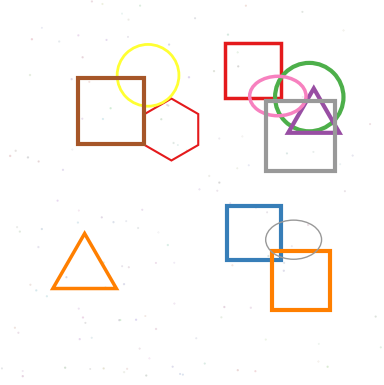[{"shape": "hexagon", "thickness": 1.5, "radius": 0.4, "center": [0.445, 0.664]}, {"shape": "square", "thickness": 2.5, "radius": 0.36, "center": [0.658, 0.817]}, {"shape": "square", "thickness": 3, "radius": 0.35, "center": [0.66, 0.396]}, {"shape": "circle", "thickness": 3, "radius": 0.44, "center": [0.803, 0.748]}, {"shape": "triangle", "thickness": 3, "radius": 0.38, "center": [0.815, 0.693]}, {"shape": "square", "thickness": 3, "radius": 0.38, "center": [0.782, 0.272]}, {"shape": "triangle", "thickness": 2.5, "radius": 0.48, "center": [0.22, 0.298]}, {"shape": "circle", "thickness": 2, "radius": 0.4, "center": [0.385, 0.804]}, {"shape": "square", "thickness": 3, "radius": 0.42, "center": [0.288, 0.712]}, {"shape": "oval", "thickness": 2.5, "radius": 0.37, "center": [0.722, 0.751]}, {"shape": "oval", "thickness": 1, "radius": 0.36, "center": [0.763, 0.377]}, {"shape": "square", "thickness": 3, "radius": 0.45, "center": [0.781, 0.647]}]